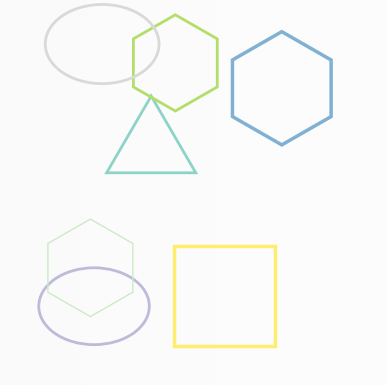[{"shape": "triangle", "thickness": 2, "radius": 0.66, "center": [0.39, 0.618]}, {"shape": "oval", "thickness": 2, "radius": 0.71, "center": [0.243, 0.205]}, {"shape": "hexagon", "thickness": 2.5, "radius": 0.74, "center": [0.727, 0.771]}, {"shape": "hexagon", "thickness": 2, "radius": 0.62, "center": [0.452, 0.837]}, {"shape": "oval", "thickness": 2, "radius": 0.73, "center": [0.264, 0.886]}, {"shape": "hexagon", "thickness": 1, "radius": 0.63, "center": [0.233, 0.304]}, {"shape": "square", "thickness": 2.5, "radius": 0.65, "center": [0.58, 0.231]}]